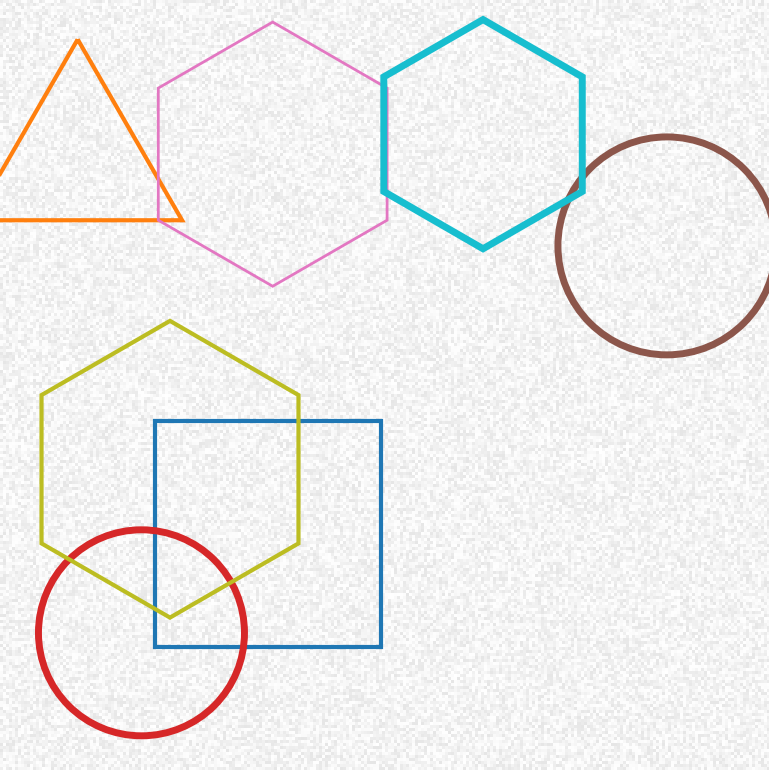[{"shape": "square", "thickness": 1.5, "radius": 0.73, "center": [0.348, 0.306]}, {"shape": "triangle", "thickness": 1.5, "radius": 0.78, "center": [0.101, 0.792]}, {"shape": "circle", "thickness": 2.5, "radius": 0.67, "center": [0.184, 0.178]}, {"shape": "circle", "thickness": 2.5, "radius": 0.71, "center": [0.866, 0.681]}, {"shape": "hexagon", "thickness": 1, "radius": 0.86, "center": [0.354, 0.8]}, {"shape": "hexagon", "thickness": 1.5, "radius": 0.96, "center": [0.221, 0.391]}, {"shape": "hexagon", "thickness": 2.5, "radius": 0.74, "center": [0.627, 0.826]}]